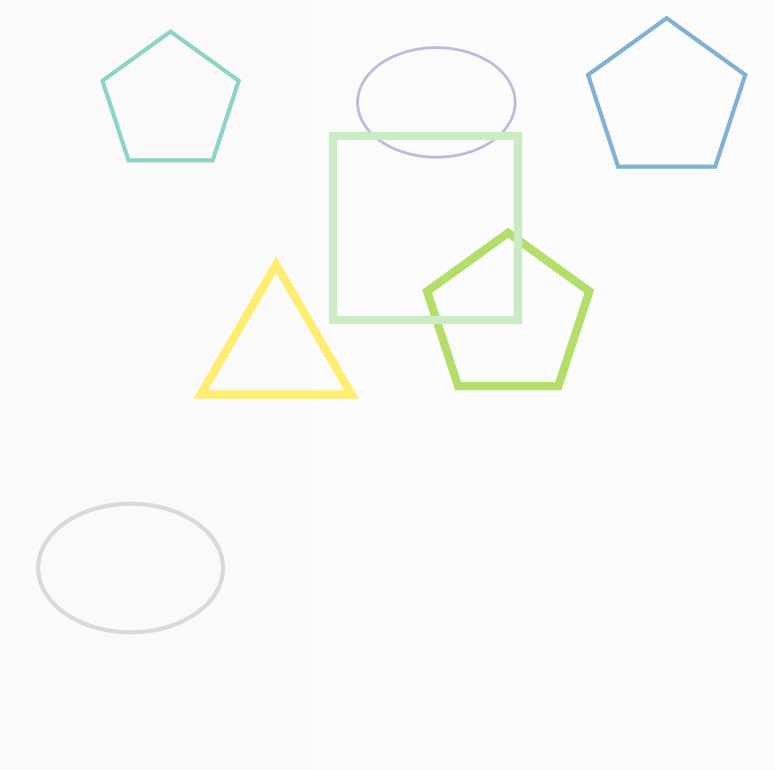[{"shape": "pentagon", "thickness": 1.5, "radius": 0.46, "center": [0.22, 0.867]}, {"shape": "oval", "thickness": 1, "radius": 0.51, "center": [0.563, 0.867]}, {"shape": "pentagon", "thickness": 1.5, "radius": 0.53, "center": [0.86, 0.87]}, {"shape": "pentagon", "thickness": 3, "radius": 0.55, "center": [0.656, 0.588]}, {"shape": "oval", "thickness": 1.5, "radius": 0.6, "center": [0.169, 0.262]}, {"shape": "square", "thickness": 3, "radius": 0.6, "center": [0.549, 0.704]}, {"shape": "triangle", "thickness": 3, "radius": 0.56, "center": [0.356, 0.544]}]